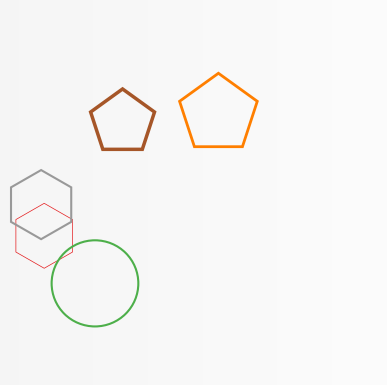[{"shape": "hexagon", "thickness": 0.5, "radius": 0.42, "center": [0.114, 0.388]}, {"shape": "circle", "thickness": 1.5, "radius": 0.56, "center": [0.245, 0.264]}, {"shape": "pentagon", "thickness": 2, "radius": 0.53, "center": [0.564, 0.704]}, {"shape": "pentagon", "thickness": 2.5, "radius": 0.43, "center": [0.316, 0.682]}, {"shape": "hexagon", "thickness": 1.5, "radius": 0.45, "center": [0.106, 0.469]}]